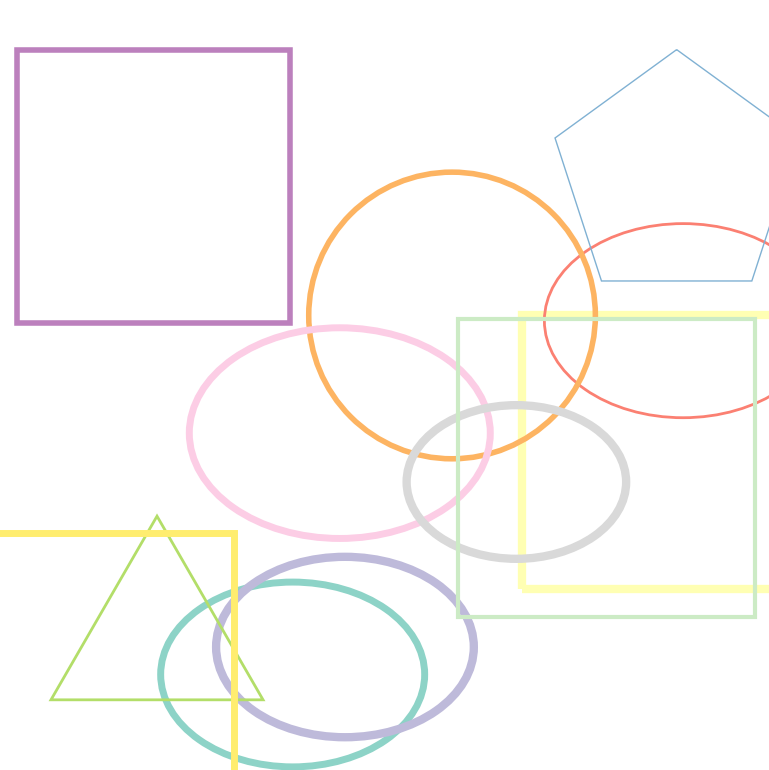[{"shape": "oval", "thickness": 2.5, "radius": 0.86, "center": [0.38, 0.124]}, {"shape": "square", "thickness": 3, "radius": 0.89, "center": [0.856, 0.413]}, {"shape": "oval", "thickness": 3, "radius": 0.84, "center": [0.448, 0.16]}, {"shape": "oval", "thickness": 1, "radius": 0.9, "center": [0.887, 0.584]}, {"shape": "pentagon", "thickness": 0.5, "radius": 0.83, "center": [0.879, 0.769]}, {"shape": "circle", "thickness": 2, "radius": 0.93, "center": [0.587, 0.59]}, {"shape": "triangle", "thickness": 1, "radius": 0.8, "center": [0.204, 0.171]}, {"shape": "oval", "thickness": 2.5, "radius": 0.98, "center": [0.441, 0.438]}, {"shape": "oval", "thickness": 3, "radius": 0.71, "center": [0.671, 0.374]}, {"shape": "square", "thickness": 2, "radius": 0.88, "center": [0.199, 0.758]}, {"shape": "square", "thickness": 1.5, "radius": 0.97, "center": [0.788, 0.392]}, {"shape": "square", "thickness": 2.5, "radius": 0.87, "center": [0.13, 0.133]}]